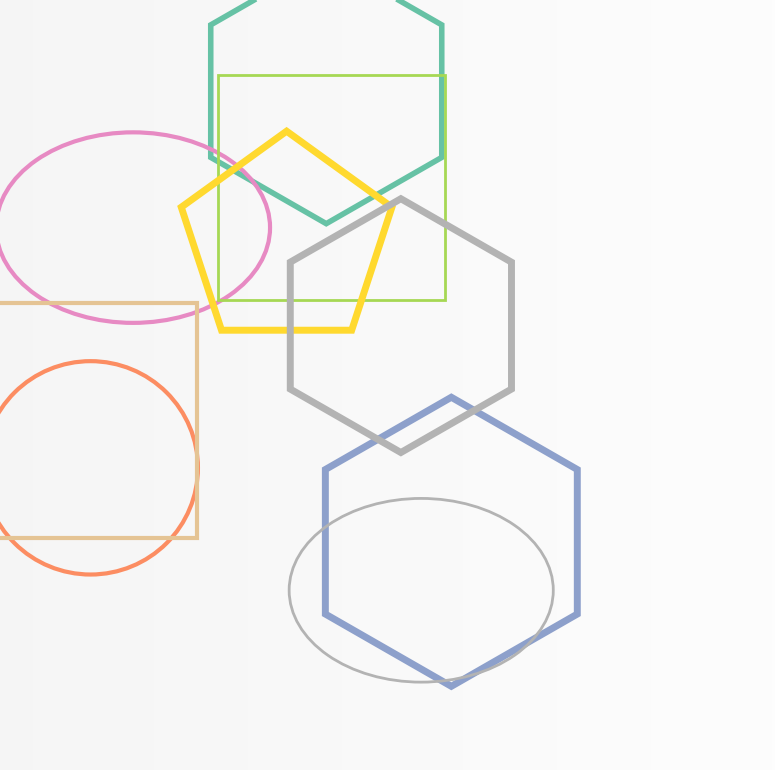[{"shape": "hexagon", "thickness": 2, "radius": 0.86, "center": [0.421, 0.882]}, {"shape": "circle", "thickness": 1.5, "radius": 0.69, "center": [0.117, 0.392]}, {"shape": "hexagon", "thickness": 2.5, "radius": 0.94, "center": [0.582, 0.296]}, {"shape": "oval", "thickness": 1.5, "radius": 0.88, "center": [0.172, 0.704]}, {"shape": "square", "thickness": 1, "radius": 0.73, "center": [0.427, 0.757]}, {"shape": "pentagon", "thickness": 2.5, "radius": 0.71, "center": [0.37, 0.687]}, {"shape": "square", "thickness": 1.5, "radius": 0.76, "center": [0.101, 0.454]}, {"shape": "hexagon", "thickness": 2.5, "radius": 0.82, "center": [0.517, 0.577]}, {"shape": "oval", "thickness": 1, "radius": 0.85, "center": [0.544, 0.233]}]